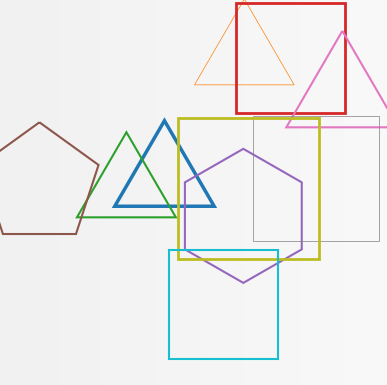[{"shape": "triangle", "thickness": 2.5, "radius": 0.74, "center": [0.424, 0.538]}, {"shape": "triangle", "thickness": 0.5, "radius": 0.74, "center": [0.631, 0.854]}, {"shape": "triangle", "thickness": 1.5, "radius": 0.74, "center": [0.326, 0.509]}, {"shape": "square", "thickness": 2, "radius": 0.71, "center": [0.75, 0.85]}, {"shape": "hexagon", "thickness": 1.5, "radius": 0.87, "center": [0.628, 0.439]}, {"shape": "pentagon", "thickness": 1.5, "radius": 0.8, "center": [0.102, 0.522]}, {"shape": "triangle", "thickness": 1.5, "radius": 0.83, "center": [0.883, 0.753]}, {"shape": "square", "thickness": 0.5, "radius": 0.81, "center": [0.816, 0.537]}, {"shape": "square", "thickness": 2, "radius": 0.91, "center": [0.642, 0.511]}, {"shape": "square", "thickness": 1.5, "radius": 0.7, "center": [0.577, 0.209]}]